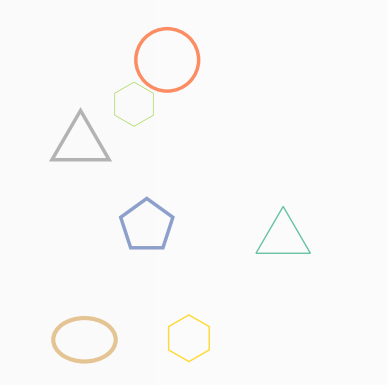[{"shape": "triangle", "thickness": 1, "radius": 0.41, "center": [0.731, 0.383]}, {"shape": "circle", "thickness": 2.5, "radius": 0.41, "center": [0.432, 0.844]}, {"shape": "pentagon", "thickness": 2.5, "radius": 0.35, "center": [0.379, 0.414]}, {"shape": "hexagon", "thickness": 0.5, "radius": 0.29, "center": [0.346, 0.729]}, {"shape": "hexagon", "thickness": 1, "radius": 0.3, "center": [0.488, 0.121]}, {"shape": "oval", "thickness": 3, "radius": 0.4, "center": [0.218, 0.117]}, {"shape": "triangle", "thickness": 2.5, "radius": 0.43, "center": [0.208, 0.628]}]